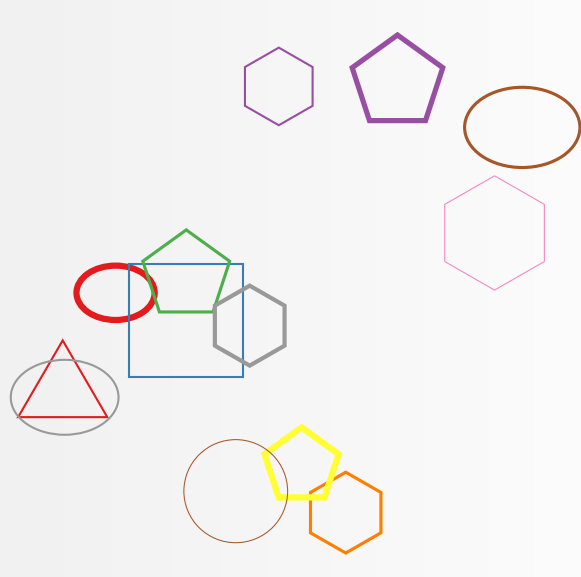[{"shape": "oval", "thickness": 3, "radius": 0.34, "center": [0.199, 0.492]}, {"shape": "triangle", "thickness": 1, "radius": 0.44, "center": [0.108, 0.321]}, {"shape": "square", "thickness": 1, "radius": 0.49, "center": [0.32, 0.444]}, {"shape": "pentagon", "thickness": 1.5, "radius": 0.39, "center": [0.32, 0.522]}, {"shape": "pentagon", "thickness": 2.5, "radius": 0.41, "center": [0.684, 0.857]}, {"shape": "hexagon", "thickness": 1, "radius": 0.34, "center": [0.48, 0.849]}, {"shape": "hexagon", "thickness": 1.5, "radius": 0.35, "center": [0.595, 0.111]}, {"shape": "pentagon", "thickness": 3, "radius": 0.34, "center": [0.519, 0.192]}, {"shape": "circle", "thickness": 0.5, "radius": 0.45, "center": [0.406, 0.149]}, {"shape": "oval", "thickness": 1.5, "radius": 0.5, "center": [0.899, 0.779]}, {"shape": "hexagon", "thickness": 0.5, "radius": 0.49, "center": [0.851, 0.596]}, {"shape": "oval", "thickness": 1, "radius": 0.46, "center": [0.111, 0.311]}, {"shape": "hexagon", "thickness": 2, "radius": 0.35, "center": [0.43, 0.435]}]